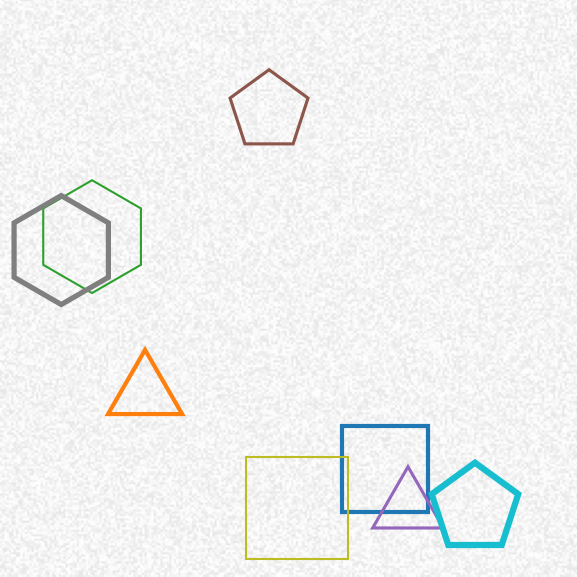[{"shape": "square", "thickness": 2, "radius": 0.37, "center": [0.666, 0.187]}, {"shape": "triangle", "thickness": 2, "radius": 0.37, "center": [0.251, 0.319]}, {"shape": "hexagon", "thickness": 1, "radius": 0.49, "center": [0.159, 0.589]}, {"shape": "triangle", "thickness": 1.5, "radius": 0.35, "center": [0.706, 0.12]}, {"shape": "pentagon", "thickness": 1.5, "radius": 0.35, "center": [0.466, 0.807]}, {"shape": "hexagon", "thickness": 2.5, "radius": 0.47, "center": [0.106, 0.566]}, {"shape": "square", "thickness": 1, "radius": 0.44, "center": [0.514, 0.12]}, {"shape": "pentagon", "thickness": 3, "radius": 0.39, "center": [0.822, 0.119]}]